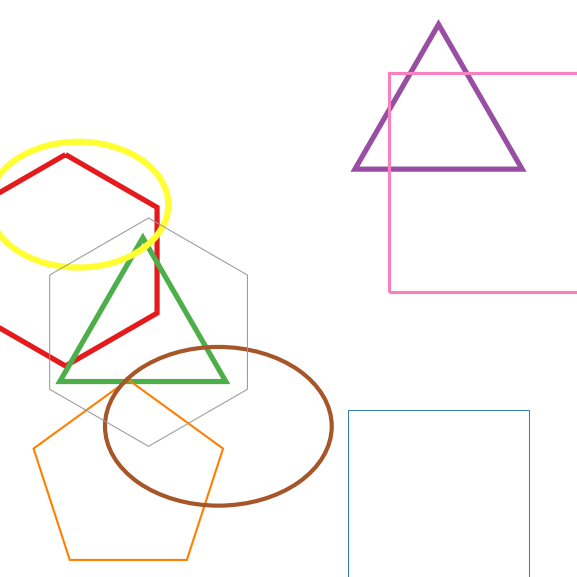[{"shape": "hexagon", "thickness": 2.5, "radius": 0.92, "center": [0.113, 0.548]}, {"shape": "square", "thickness": 0.5, "radius": 0.78, "center": [0.759, 0.132]}, {"shape": "triangle", "thickness": 2.5, "radius": 0.83, "center": [0.247, 0.421]}, {"shape": "triangle", "thickness": 2.5, "radius": 0.84, "center": [0.759, 0.79]}, {"shape": "pentagon", "thickness": 1, "radius": 0.86, "center": [0.222, 0.169]}, {"shape": "oval", "thickness": 3, "radius": 0.78, "center": [0.136, 0.645]}, {"shape": "oval", "thickness": 2, "radius": 0.98, "center": [0.378, 0.261]}, {"shape": "square", "thickness": 1.5, "radius": 0.95, "center": [0.863, 0.683]}, {"shape": "hexagon", "thickness": 0.5, "radius": 0.99, "center": [0.257, 0.424]}]